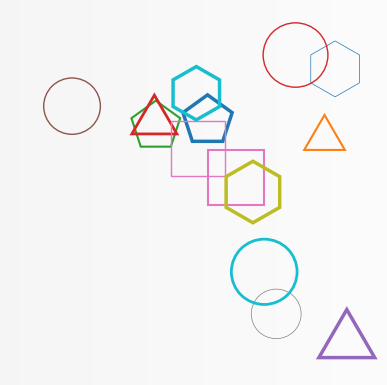[{"shape": "pentagon", "thickness": 2.5, "radius": 0.33, "center": [0.536, 0.687]}, {"shape": "hexagon", "thickness": 0.5, "radius": 0.36, "center": [0.865, 0.821]}, {"shape": "triangle", "thickness": 1.5, "radius": 0.3, "center": [0.837, 0.641]}, {"shape": "pentagon", "thickness": 1.5, "radius": 0.33, "center": [0.402, 0.673]}, {"shape": "circle", "thickness": 1, "radius": 0.42, "center": [0.763, 0.857]}, {"shape": "triangle", "thickness": 2, "radius": 0.34, "center": [0.398, 0.686]}, {"shape": "triangle", "thickness": 2.5, "radius": 0.42, "center": [0.895, 0.113]}, {"shape": "circle", "thickness": 1, "radius": 0.37, "center": [0.186, 0.724]}, {"shape": "square", "thickness": 1, "radius": 0.35, "center": [0.511, 0.614]}, {"shape": "square", "thickness": 1.5, "radius": 0.36, "center": [0.609, 0.539]}, {"shape": "circle", "thickness": 0.5, "radius": 0.32, "center": [0.713, 0.185]}, {"shape": "hexagon", "thickness": 2.5, "radius": 0.4, "center": [0.653, 0.501]}, {"shape": "circle", "thickness": 2, "radius": 0.42, "center": [0.682, 0.294]}, {"shape": "hexagon", "thickness": 2.5, "radius": 0.35, "center": [0.507, 0.758]}]